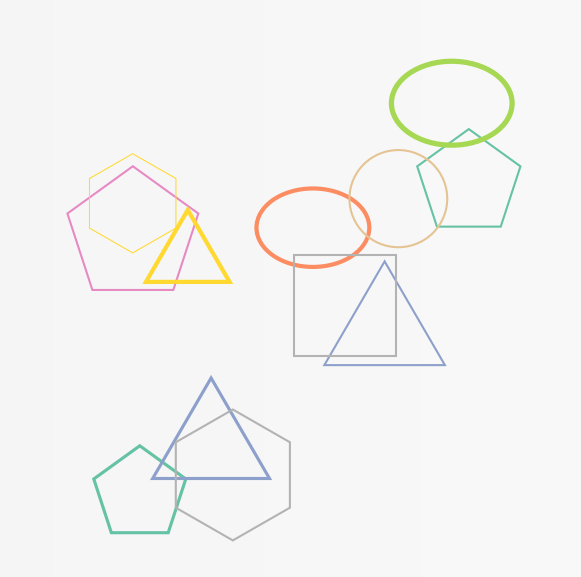[{"shape": "pentagon", "thickness": 1.5, "radius": 0.42, "center": [0.24, 0.144]}, {"shape": "pentagon", "thickness": 1, "radius": 0.47, "center": [0.807, 0.682]}, {"shape": "oval", "thickness": 2, "radius": 0.49, "center": [0.538, 0.605]}, {"shape": "triangle", "thickness": 1.5, "radius": 0.58, "center": [0.363, 0.229]}, {"shape": "triangle", "thickness": 1, "radius": 0.6, "center": [0.662, 0.427]}, {"shape": "pentagon", "thickness": 1, "radius": 0.59, "center": [0.229, 0.593]}, {"shape": "oval", "thickness": 2.5, "radius": 0.52, "center": [0.777, 0.82]}, {"shape": "hexagon", "thickness": 0.5, "radius": 0.43, "center": [0.228, 0.647]}, {"shape": "triangle", "thickness": 2, "radius": 0.42, "center": [0.323, 0.553]}, {"shape": "circle", "thickness": 1, "radius": 0.42, "center": [0.685, 0.655]}, {"shape": "square", "thickness": 1, "radius": 0.44, "center": [0.593, 0.471]}, {"shape": "hexagon", "thickness": 1, "radius": 0.57, "center": [0.401, 0.177]}]